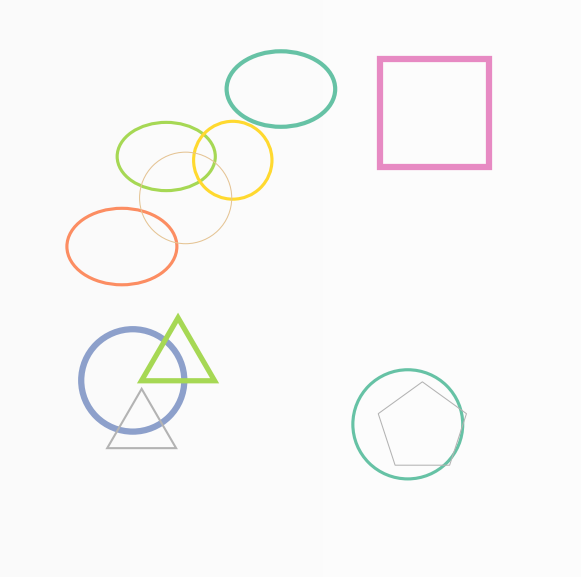[{"shape": "circle", "thickness": 1.5, "radius": 0.47, "center": [0.702, 0.264]}, {"shape": "oval", "thickness": 2, "radius": 0.47, "center": [0.483, 0.845]}, {"shape": "oval", "thickness": 1.5, "radius": 0.47, "center": [0.21, 0.572]}, {"shape": "circle", "thickness": 3, "radius": 0.44, "center": [0.228, 0.34]}, {"shape": "square", "thickness": 3, "radius": 0.47, "center": [0.748, 0.804]}, {"shape": "triangle", "thickness": 2.5, "radius": 0.36, "center": [0.306, 0.376]}, {"shape": "oval", "thickness": 1.5, "radius": 0.42, "center": [0.286, 0.728]}, {"shape": "circle", "thickness": 1.5, "radius": 0.34, "center": [0.4, 0.722]}, {"shape": "circle", "thickness": 0.5, "radius": 0.4, "center": [0.319, 0.656]}, {"shape": "pentagon", "thickness": 0.5, "radius": 0.4, "center": [0.727, 0.258]}, {"shape": "triangle", "thickness": 1, "radius": 0.34, "center": [0.244, 0.257]}]